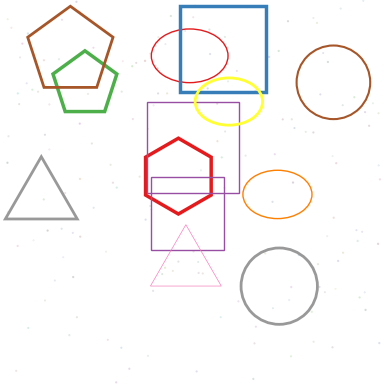[{"shape": "oval", "thickness": 1, "radius": 0.5, "center": [0.493, 0.855]}, {"shape": "hexagon", "thickness": 2.5, "radius": 0.49, "center": [0.463, 0.543]}, {"shape": "square", "thickness": 2.5, "radius": 0.56, "center": [0.579, 0.872]}, {"shape": "pentagon", "thickness": 2.5, "radius": 0.44, "center": [0.221, 0.781]}, {"shape": "square", "thickness": 1, "radius": 0.47, "center": [0.486, 0.446]}, {"shape": "square", "thickness": 1, "radius": 0.59, "center": [0.501, 0.616]}, {"shape": "oval", "thickness": 1, "radius": 0.45, "center": [0.721, 0.495]}, {"shape": "oval", "thickness": 2, "radius": 0.44, "center": [0.594, 0.736]}, {"shape": "pentagon", "thickness": 2, "radius": 0.58, "center": [0.183, 0.867]}, {"shape": "circle", "thickness": 1.5, "radius": 0.48, "center": [0.866, 0.786]}, {"shape": "triangle", "thickness": 0.5, "radius": 0.53, "center": [0.483, 0.31]}, {"shape": "circle", "thickness": 2, "radius": 0.5, "center": [0.725, 0.257]}, {"shape": "triangle", "thickness": 2, "radius": 0.54, "center": [0.107, 0.485]}]